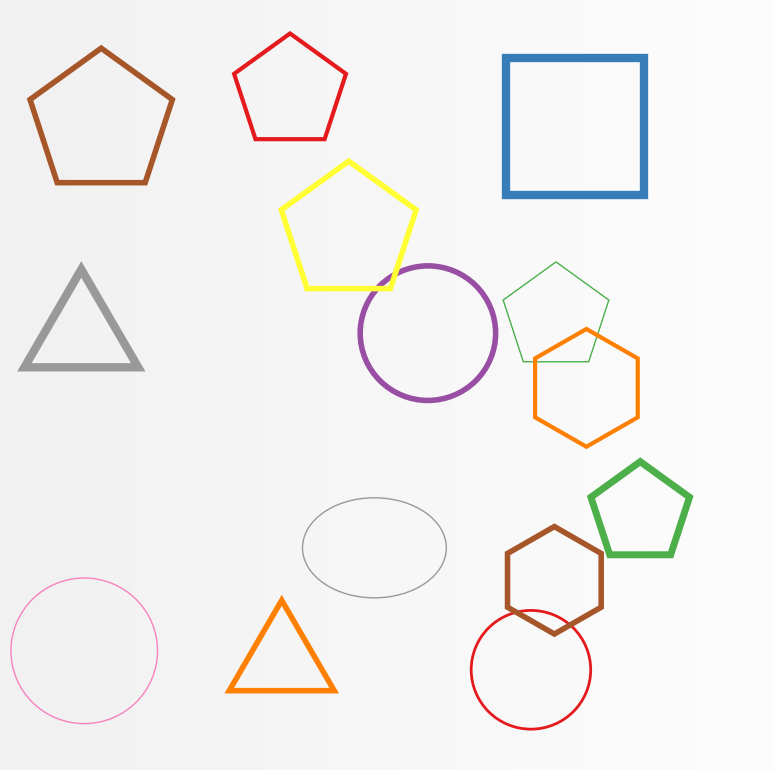[{"shape": "pentagon", "thickness": 1.5, "radius": 0.38, "center": [0.374, 0.881]}, {"shape": "circle", "thickness": 1, "radius": 0.39, "center": [0.685, 0.13]}, {"shape": "square", "thickness": 3, "radius": 0.45, "center": [0.742, 0.836]}, {"shape": "pentagon", "thickness": 0.5, "radius": 0.36, "center": [0.717, 0.588]}, {"shape": "pentagon", "thickness": 2.5, "radius": 0.33, "center": [0.826, 0.334]}, {"shape": "circle", "thickness": 2, "radius": 0.44, "center": [0.552, 0.567]}, {"shape": "hexagon", "thickness": 1.5, "radius": 0.38, "center": [0.757, 0.496]}, {"shape": "triangle", "thickness": 2, "radius": 0.39, "center": [0.364, 0.142]}, {"shape": "pentagon", "thickness": 2, "radius": 0.46, "center": [0.45, 0.699]}, {"shape": "pentagon", "thickness": 2, "radius": 0.48, "center": [0.131, 0.841]}, {"shape": "hexagon", "thickness": 2, "radius": 0.35, "center": [0.715, 0.246]}, {"shape": "circle", "thickness": 0.5, "radius": 0.47, "center": [0.109, 0.155]}, {"shape": "triangle", "thickness": 3, "radius": 0.42, "center": [0.105, 0.565]}, {"shape": "oval", "thickness": 0.5, "radius": 0.46, "center": [0.483, 0.289]}]